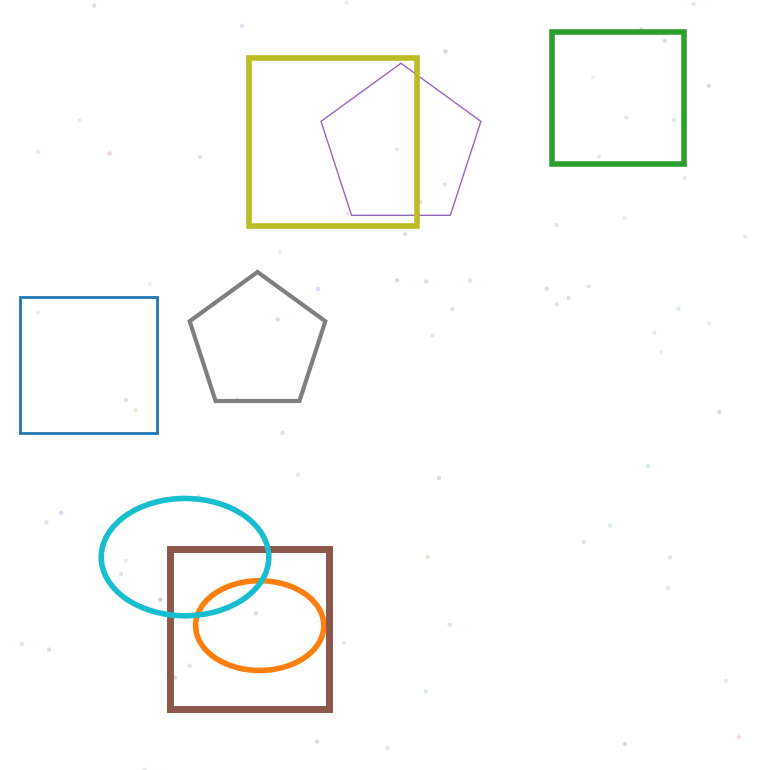[{"shape": "square", "thickness": 1, "radius": 0.44, "center": [0.115, 0.526]}, {"shape": "oval", "thickness": 2, "radius": 0.42, "center": [0.337, 0.188]}, {"shape": "square", "thickness": 2, "radius": 0.43, "center": [0.802, 0.873]}, {"shape": "pentagon", "thickness": 0.5, "radius": 0.55, "center": [0.521, 0.809]}, {"shape": "square", "thickness": 2.5, "radius": 0.52, "center": [0.324, 0.184]}, {"shape": "pentagon", "thickness": 1.5, "radius": 0.46, "center": [0.334, 0.554]}, {"shape": "square", "thickness": 2, "radius": 0.55, "center": [0.432, 0.816]}, {"shape": "oval", "thickness": 2, "radius": 0.54, "center": [0.24, 0.276]}]